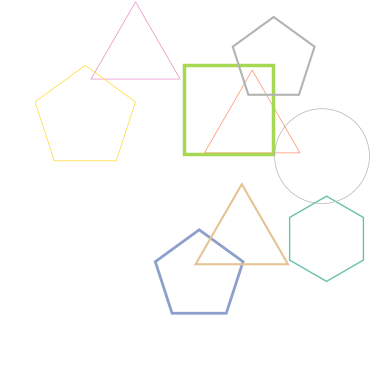[{"shape": "hexagon", "thickness": 1, "radius": 0.55, "center": [0.848, 0.38]}, {"shape": "triangle", "thickness": 0.5, "radius": 0.72, "center": [0.655, 0.675]}, {"shape": "pentagon", "thickness": 2, "radius": 0.6, "center": [0.517, 0.283]}, {"shape": "triangle", "thickness": 0.5, "radius": 0.67, "center": [0.352, 0.861]}, {"shape": "square", "thickness": 2.5, "radius": 0.58, "center": [0.594, 0.716]}, {"shape": "pentagon", "thickness": 0.5, "radius": 0.69, "center": [0.221, 0.693]}, {"shape": "triangle", "thickness": 1.5, "radius": 0.69, "center": [0.628, 0.383]}, {"shape": "pentagon", "thickness": 1.5, "radius": 0.56, "center": [0.711, 0.844]}, {"shape": "circle", "thickness": 0.5, "radius": 0.62, "center": [0.836, 0.594]}]